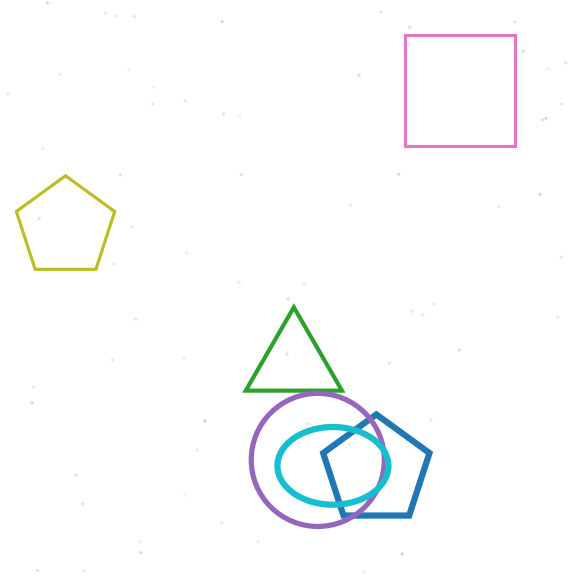[{"shape": "pentagon", "thickness": 3, "radius": 0.48, "center": [0.652, 0.185]}, {"shape": "triangle", "thickness": 2, "radius": 0.48, "center": [0.509, 0.371]}, {"shape": "circle", "thickness": 2.5, "radius": 0.58, "center": [0.55, 0.203]}, {"shape": "square", "thickness": 1.5, "radius": 0.48, "center": [0.797, 0.843]}, {"shape": "pentagon", "thickness": 1.5, "radius": 0.45, "center": [0.113, 0.605]}, {"shape": "oval", "thickness": 3, "radius": 0.48, "center": [0.576, 0.192]}]